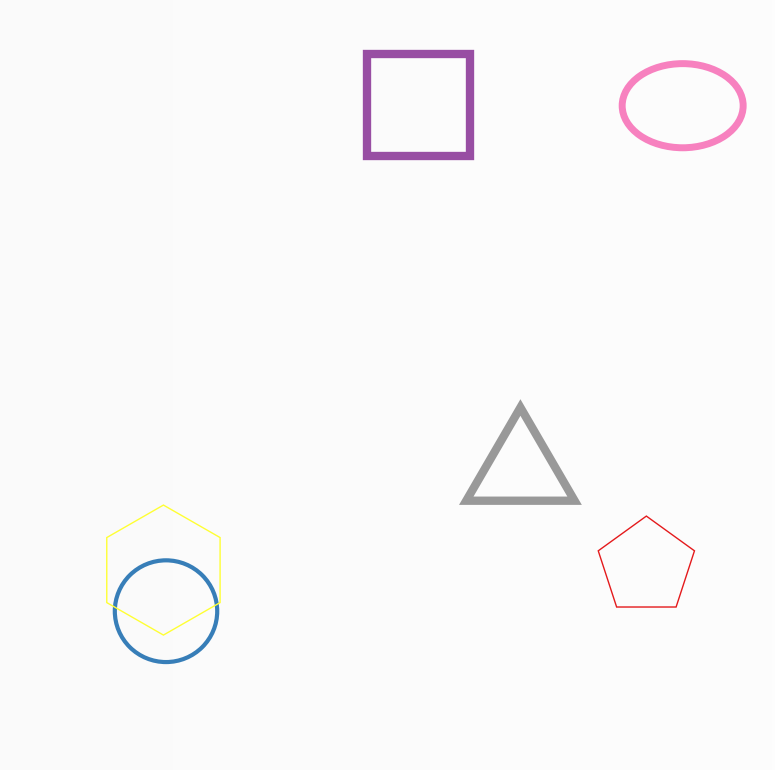[{"shape": "pentagon", "thickness": 0.5, "radius": 0.33, "center": [0.834, 0.264]}, {"shape": "circle", "thickness": 1.5, "radius": 0.33, "center": [0.214, 0.206]}, {"shape": "square", "thickness": 3, "radius": 0.33, "center": [0.54, 0.864]}, {"shape": "hexagon", "thickness": 0.5, "radius": 0.42, "center": [0.211, 0.26]}, {"shape": "oval", "thickness": 2.5, "radius": 0.39, "center": [0.881, 0.863]}, {"shape": "triangle", "thickness": 3, "radius": 0.4, "center": [0.672, 0.39]}]